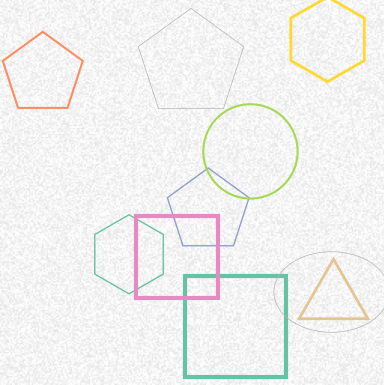[{"shape": "hexagon", "thickness": 1, "radius": 0.51, "center": [0.335, 0.34]}, {"shape": "square", "thickness": 3, "radius": 0.66, "center": [0.613, 0.152]}, {"shape": "pentagon", "thickness": 1.5, "radius": 0.55, "center": [0.111, 0.808]}, {"shape": "pentagon", "thickness": 1, "radius": 0.56, "center": [0.541, 0.452]}, {"shape": "square", "thickness": 3, "radius": 0.53, "center": [0.46, 0.332]}, {"shape": "circle", "thickness": 1.5, "radius": 0.61, "center": [0.651, 0.607]}, {"shape": "hexagon", "thickness": 2, "radius": 0.55, "center": [0.851, 0.898]}, {"shape": "triangle", "thickness": 2, "radius": 0.52, "center": [0.866, 0.224]}, {"shape": "pentagon", "thickness": 0.5, "radius": 0.72, "center": [0.496, 0.834]}, {"shape": "oval", "thickness": 0.5, "radius": 0.75, "center": [0.861, 0.242]}]